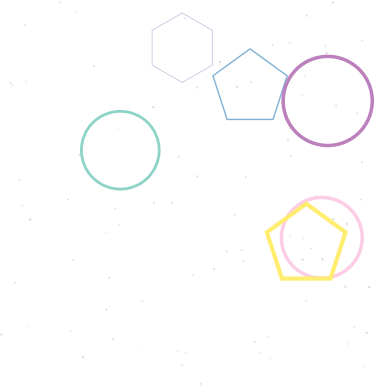[{"shape": "circle", "thickness": 2, "radius": 0.51, "center": [0.312, 0.61]}, {"shape": "hexagon", "thickness": 0.5, "radius": 0.45, "center": [0.473, 0.876]}, {"shape": "pentagon", "thickness": 1, "radius": 0.51, "center": [0.65, 0.772]}, {"shape": "circle", "thickness": 2.5, "radius": 0.52, "center": [0.836, 0.382]}, {"shape": "circle", "thickness": 2.5, "radius": 0.58, "center": [0.851, 0.738]}, {"shape": "pentagon", "thickness": 3, "radius": 0.54, "center": [0.795, 0.363]}]